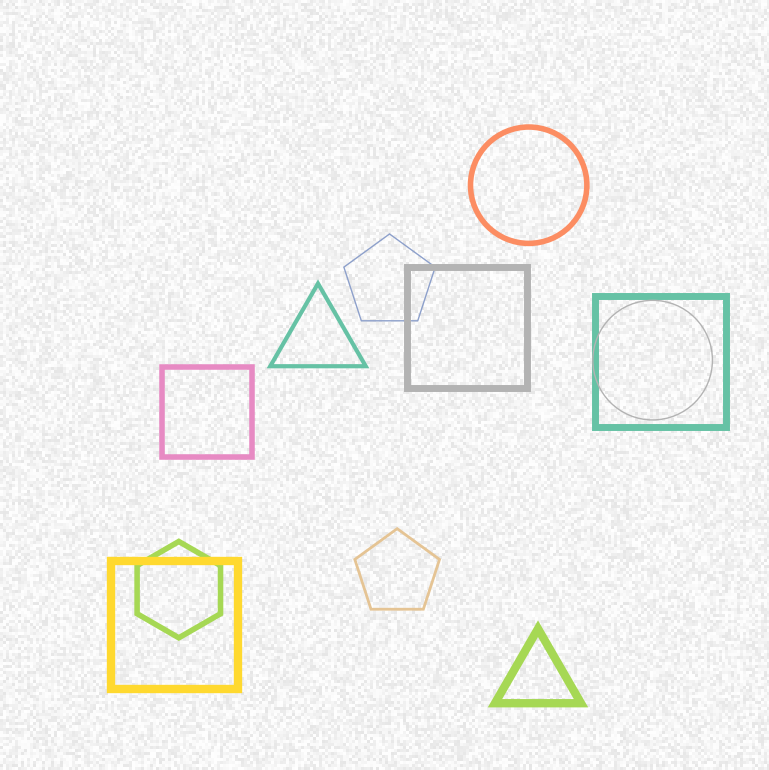[{"shape": "square", "thickness": 2.5, "radius": 0.42, "center": [0.858, 0.53]}, {"shape": "triangle", "thickness": 1.5, "radius": 0.36, "center": [0.413, 0.56]}, {"shape": "circle", "thickness": 2, "radius": 0.38, "center": [0.687, 0.759]}, {"shape": "pentagon", "thickness": 0.5, "radius": 0.31, "center": [0.506, 0.634]}, {"shape": "square", "thickness": 2, "radius": 0.29, "center": [0.269, 0.465]}, {"shape": "hexagon", "thickness": 2, "radius": 0.31, "center": [0.232, 0.234]}, {"shape": "triangle", "thickness": 3, "radius": 0.32, "center": [0.699, 0.119]}, {"shape": "square", "thickness": 3, "radius": 0.42, "center": [0.227, 0.188]}, {"shape": "pentagon", "thickness": 1, "radius": 0.29, "center": [0.516, 0.256]}, {"shape": "circle", "thickness": 0.5, "radius": 0.39, "center": [0.848, 0.532]}, {"shape": "square", "thickness": 2.5, "radius": 0.39, "center": [0.607, 0.574]}]